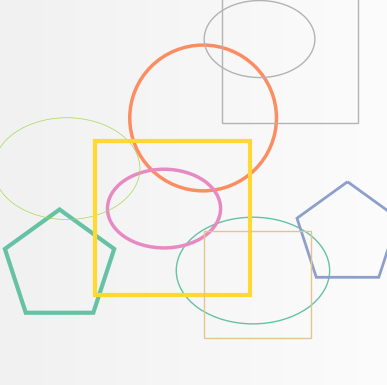[{"shape": "pentagon", "thickness": 3, "radius": 0.74, "center": [0.154, 0.308]}, {"shape": "oval", "thickness": 1, "radius": 0.99, "center": [0.653, 0.297]}, {"shape": "circle", "thickness": 2.5, "radius": 0.95, "center": [0.524, 0.694]}, {"shape": "pentagon", "thickness": 2, "radius": 0.69, "center": [0.897, 0.391]}, {"shape": "oval", "thickness": 2.5, "radius": 0.73, "center": [0.423, 0.458]}, {"shape": "oval", "thickness": 0.5, "radius": 0.94, "center": [0.172, 0.562]}, {"shape": "square", "thickness": 3, "radius": 1.0, "center": [0.445, 0.434]}, {"shape": "square", "thickness": 1, "radius": 0.69, "center": [0.665, 0.262]}, {"shape": "oval", "thickness": 1, "radius": 0.71, "center": [0.67, 0.899]}, {"shape": "square", "thickness": 1, "radius": 0.88, "center": [0.747, 0.855]}]